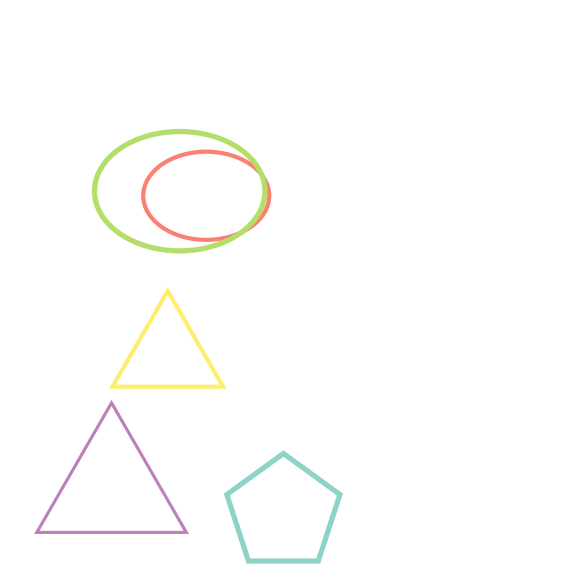[{"shape": "pentagon", "thickness": 2.5, "radius": 0.51, "center": [0.491, 0.111]}, {"shape": "oval", "thickness": 2, "radius": 0.55, "center": [0.357, 0.66]}, {"shape": "oval", "thickness": 2.5, "radius": 0.74, "center": [0.311, 0.668]}, {"shape": "triangle", "thickness": 1.5, "radius": 0.75, "center": [0.193, 0.152]}, {"shape": "triangle", "thickness": 2, "radius": 0.55, "center": [0.291, 0.385]}]